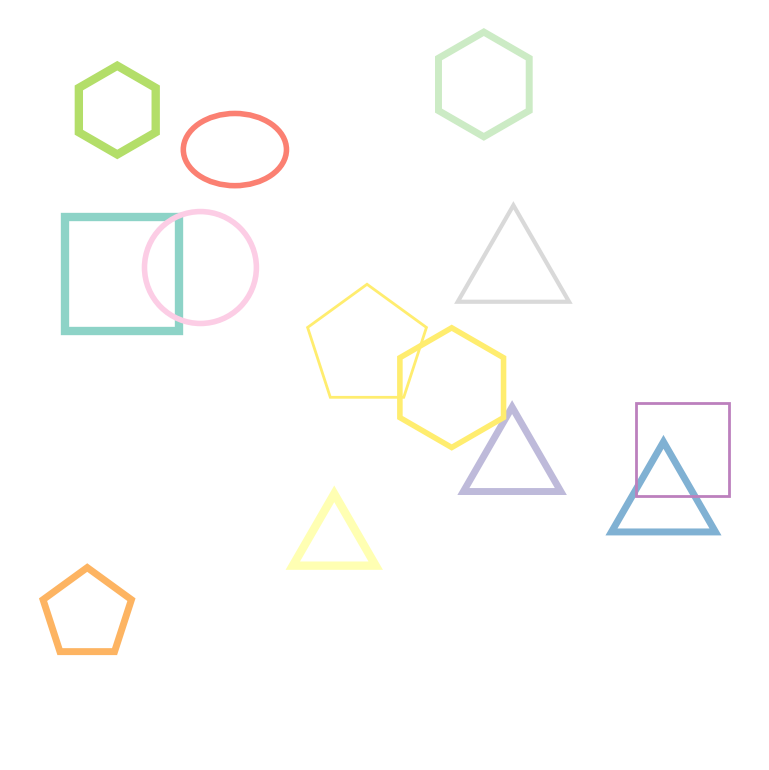[{"shape": "square", "thickness": 3, "radius": 0.37, "center": [0.159, 0.644]}, {"shape": "triangle", "thickness": 3, "radius": 0.31, "center": [0.434, 0.296]}, {"shape": "triangle", "thickness": 2.5, "radius": 0.37, "center": [0.665, 0.398]}, {"shape": "oval", "thickness": 2, "radius": 0.33, "center": [0.305, 0.806]}, {"shape": "triangle", "thickness": 2.5, "radius": 0.39, "center": [0.862, 0.348]}, {"shape": "pentagon", "thickness": 2.5, "radius": 0.3, "center": [0.113, 0.203]}, {"shape": "hexagon", "thickness": 3, "radius": 0.29, "center": [0.152, 0.857]}, {"shape": "circle", "thickness": 2, "radius": 0.36, "center": [0.26, 0.653]}, {"shape": "triangle", "thickness": 1.5, "radius": 0.42, "center": [0.667, 0.65]}, {"shape": "square", "thickness": 1, "radius": 0.3, "center": [0.887, 0.416]}, {"shape": "hexagon", "thickness": 2.5, "radius": 0.34, "center": [0.628, 0.89]}, {"shape": "hexagon", "thickness": 2, "radius": 0.39, "center": [0.587, 0.497]}, {"shape": "pentagon", "thickness": 1, "radius": 0.41, "center": [0.477, 0.55]}]